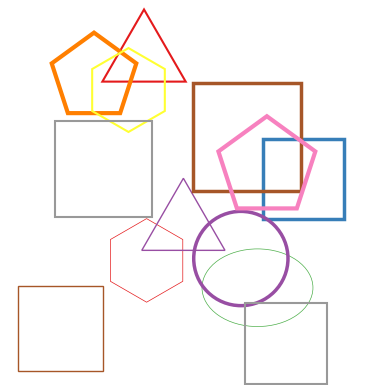[{"shape": "hexagon", "thickness": 0.5, "radius": 0.54, "center": [0.381, 0.324]}, {"shape": "triangle", "thickness": 1.5, "radius": 0.62, "center": [0.374, 0.85]}, {"shape": "square", "thickness": 2.5, "radius": 0.52, "center": [0.789, 0.535]}, {"shape": "oval", "thickness": 0.5, "radius": 0.72, "center": [0.669, 0.253]}, {"shape": "circle", "thickness": 2.5, "radius": 0.61, "center": [0.626, 0.329]}, {"shape": "triangle", "thickness": 1, "radius": 0.62, "center": [0.476, 0.412]}, {"shape": "pentagon", "thickness": 3, "radius": 0.58, "center": [0.244, 0.8]}, {"shape": "hexagon", "thickness": 1.5, "radius": 0.54, "center": [0.334, 0.766]}, {"shape": "square", "thickness": 1, "radius": 0.55, "center": [0.156, 0.146]}, {"shape": "square", "thickness": 2.5, "radius": 0.7, "center": [0.642, 0.643]}, {"shape": "pentagon", "thickness": 3, "radius": 0.66, "center": [0.693, 0.566]}, {"shape": "square", "thickness": 1.5, "radius": 0.53, "center": [0.743, 0.108]}, {"shape": "square", "thickness": 1.5, "radius": 0.62, "center": [0.269, 0.56]}]